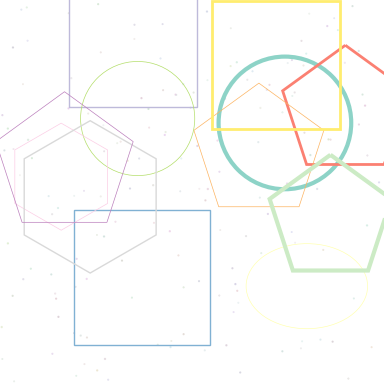[{"shape": "circle", "thickness": 3, "radius": 0.86, "center": [0.74, 0.681]}, {"shape": "oval", "thickness": 0.5, "radius": 0.79, "center": [0.797, 0.257]}, {"shape": "square", "thickness": 1, "radius": 0.83, "center": [0.345, 0.887]}, {"shape": "pentagon", "thickness": 2, "radius": 0.86, "center": [0.897, 0.711]}, {"shape": "square", "thickness": 1, "radius": 0.88, "center": [0.369, 0.28]}, {"shape": "pentagon", "thickness": 0.5, "radius": 0.89, "center": [0.672, 0.607]}, {"shape": "circle", "thickness": 0.5, "radius": 0.74, "center": [0.358, 0.692]}, {"shape": "hexagon", "thickness": 0.5, "radius": 0.7, "center": [0.159, 0.541]}, {"shape": "hexagon", "thickness": 1, "radius": 0.99, "center": [0.234, 0.489]}, {"shape": "pentagon", "thickness": 0.5, "radius": 0.94, "center": [0.168, 0.574]}, {"shape": "pentagon", "thickness": 3, "radius": 0.83, "center": [0.858, 0.432]}, {"shape": "square", "thickness": 2, "radius": 0.83, "center": [0.717, 0.831]}]